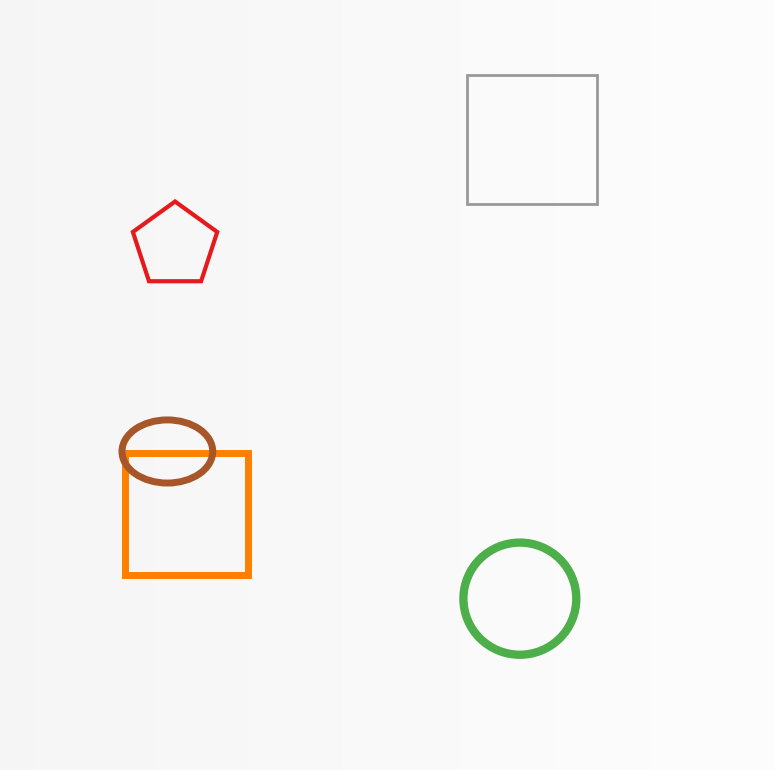[{"shape": "pentagon", "thickness": 1.5, "radius": 0.29, "center": [0.226, 0.681]}, {"shape": "circle", "thickness": 3, "radius": 0.36, "center": [0.671, 0.223]}, {"shape": "square", "thickness": 2.5, "radius": 0.4, "center": [0.241, 0.333]}, {"shape": "oval", "thickness": 2.5, "radius": 0.29, "center": [0.216, 0.414]}, {"shape": "square", "thickness": 1, "radius": 0.42, "center": [0.686, 0.819]}]